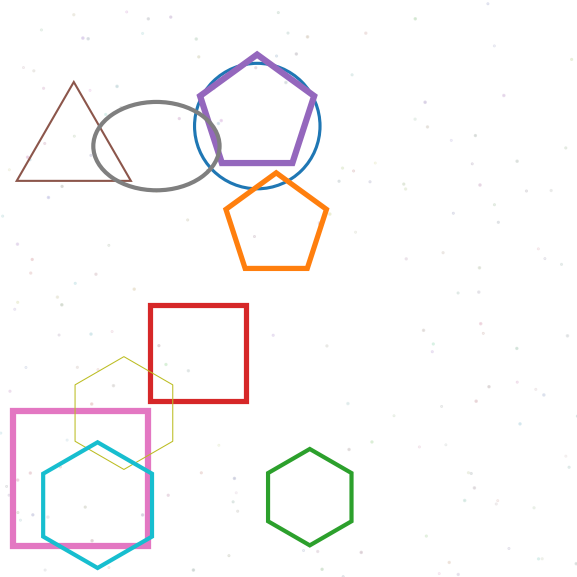[{"shape": "circle", "thickness": 1.5, "radius": 0.54, "center": [0.446, 0.781]}, {"shape": "pentagon", "thickness": 2.5, "radius": 0.46, "center": [0.478, 0.608]}, {"shape": "hexagon", "thickness": 2, "radius": 0.42, "center": [0.536, 0.138]}, {"shape": "square", "thickness": 2.5, "radius": 0.42, "center": [0.343, 0.388]}, {"shape": "pentagon", "thickness": 3, "radius": 0.52, "center": [0.445, 0.801]}, {"shape": "triangle", "thickness": 1, "radius": 0.57, "center": [0.128, 0.743]}, {"shape": "square", "thickness": 3, "radius": 0.59, "center": [0.139, 0.171]}, {"shape": "oval", "thickness": 2, "radius": 0.55, "center": [0.271, 0.746]}, {"shape": "hexagon", "thickness": 0.5, "radius": 0.49, "center": [0.215, 0.284]}, {"shape": "hexagon", "thickness": 2, "radius": 0.54, "center": [0.169, 0.124]}]